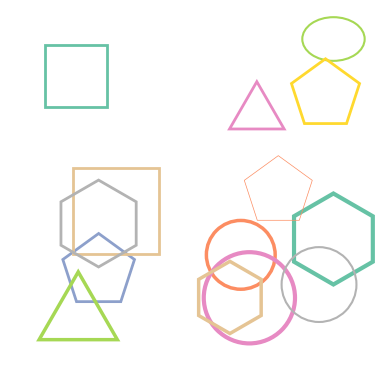[{"shape": "hexagon", "thickness": 3, "radius": 0.59, "center": [0.866, 0.379]}, {"shape": "square", "thickness": 2, "radius": 0.4, "center": [0.198, 0.803]}, {"shape": "circle", "thickness": 2.5, "radius": 0.45, "center": [0.625, 0.338]}, {"shape": "pentagon", "thickness": 0.5, "radius": 0.46, "center": [0.723, 0.503]}, {"shape": "pentagon", "thickness": 2, "radius": 0.49, "center": [0.256, 0.296]}, {"shape": "circle", "thickness": 3, "radius": 0.59, "center": [0.648, 0.227]}, {"shape": "triangle", "thickness": 2, "radius": 0.41, "center": [0.667, 0.706]}, {"shape": "triangle", "thickness": 2.5, "radius": 0.59, "center": [0.203, 0.176]}, {"shape": "oval", "thickness": 1.5, "radius": 0.41, "center": [0.866, 0.899]}, {"shape": "pentagon", "thickness": 2, "radius": 0.47, "center": [0.845, 0.754]}, {"shape": "square", "thickness": 2, "radius": 0.56, "center": [0.302, 0.453]}, {"shape": "hexagon", "thickness": 2.5, "radius": 0.47, "center": [0.597, 0.227]}, {"shape": "circle", "thickness": 1.5, "radius": 0.49, "center": [0.829, 0.261]}, {"shape": "hexagon", "thickness": 2, "radius": 0.56, "center": [0.256, 0.419]}]